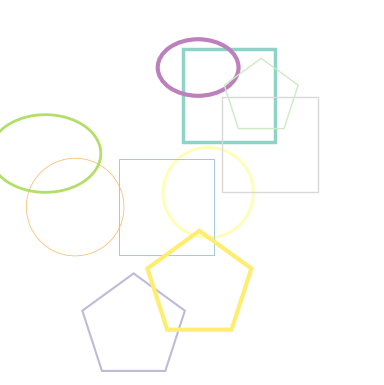[{"shape": "square", "thickness": 2.5, "radius": 0.6, "center": [0.594, 0.751]}, {"shape": "circle", "thickness": 2, "radius": 0.59, "center": [0.541, 0.5]}, {"shape": "pentagon", "thickness": 1.5, "radius": 0.7, "center": [0.347, 0.15]}, {"shape": "square", "thickness": 0.5, "radius": 0.62, "center": [0.432, 0.462]}, {"shape": "circle", "thickness": 0.5, "radius": 0.63, "center": [0.195, 0.462]}, {"shape": "oval", "thickness": 2, "radius": 0.72, "center": [0.118, 0.601]}, {"shape": "square", "thickness": 1, "radius": 0.62, "center": [0.701, 0.626]}, {"shape": "oval", "thickness": 3, "radius": 0.52, "center": [0.515, 0.825]}, {"shape": "pentagon", "thickness": 1, "radius": 0.5, "center": [0.678, 0.748]}, {"shape": "pentagon", "thickness": 3, "radius": 0.71, "center": [0.518, 0.259]}]